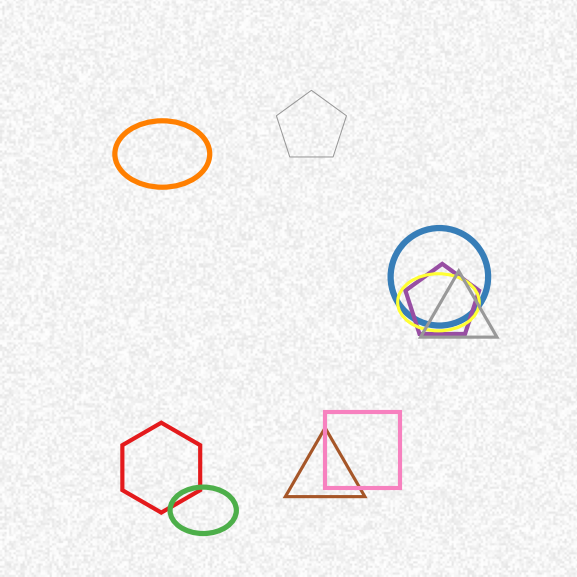[{"shape": "hexagon", "thickness": 2, "radius": 0.39, "center": [0.279, 0.189]}, {"shape": "circle", "thickness": 3, "radius": 0.42, "center": [0.761, 0.52]}, {"shape": "oval", "thickness": 2.5, "radius": 0.29, "center": [0.352, 0.115]}, {"shape": "pentagon", "thickness": 2, "radius": 0.34, "center": [0.766, 0.475]}, {"shape": "oval", "thickness": 2.5, "radius": 0.41, "center": [0.281, 0.732]}, {"shape": "oval", "thickness": 1.5, "radius": 0.35, "center": [0.759, 0.476]}, {"shape": "triangle", "thickness": 1.5, "radius": 0.4, "center": [0.563, 0.179]}, {"shape": "square", "thickness": 2, "radius": 0.33, "center": [0.627, 0.22]}, {"shape": "pentagon", "thickness": 0.5, "radius": 0.32, "center": [0.539, 0.779]}, {"shape": "triangle", "thickness": 1.5, "radius": 0.38, "center": [0.794, 0.454]}]